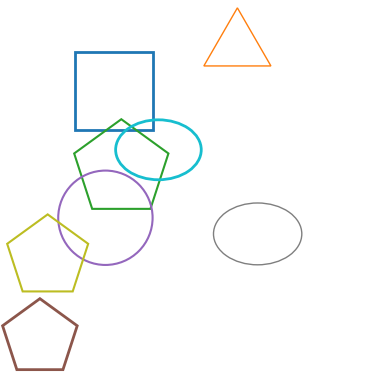[{"shape": "square", "thickness": 2, "radius": 0.51, "center": [0.296, 0.763]}, {"shape": "triangle", "thickness": 1, "radius": 0.5, "center": [0.617, 0.879]}, {"shape": "pentagon", "thickness": 1.5, "radius": 0.64, "center": [0.315, 0.562]}, {"shape": "circle", "thickness": 1.5, "radius": 0.61, "center": [0.274, 0.434]}, {"shape": "pentagon", "thickness": 2, "radius": 0.51, "center": [0.104, 0.122]}, {"shape": "oval", "thickness": 1, "radius": 0.57, "center": [0.669, 0.392]}, {"shape": "pentagon", "thickness": 1.5, "radius": 0.55, "center": [0.124, 0.333]}, {"shape": "oval", "thickness": 2, "radius": 0.56, "center": [0.412, 0.611]}]